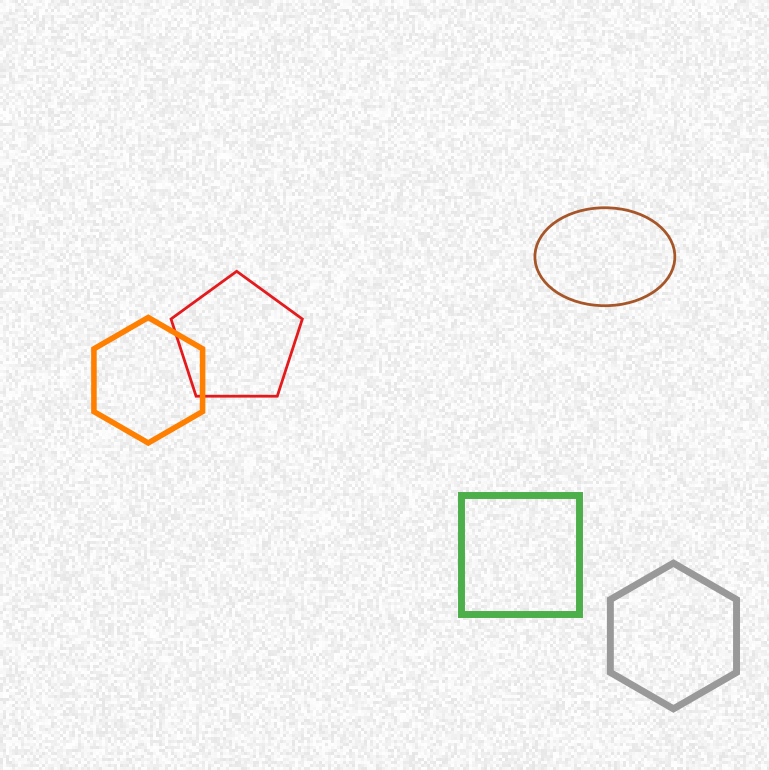[{"shape": "pentagon", "thickness": 1, "radius": 0.45, "center": [0.307, 0.558]}, {"shape": "square", "thickness": 2.5, "radius": 0.39, "center": [0.675, 0.28]}, {"shape": "hexagon", "thickness": 2, "radius": 0.41, "center": [0.193, 0.506]}, {"shape": "oval", "thickness": 1, "radius": 0.45, "center": [0.786, 0.667]}, {"shape": "hexagon", "thickness": 2.5, "radius": 0.47, "center": [0.875, 0.174]}]